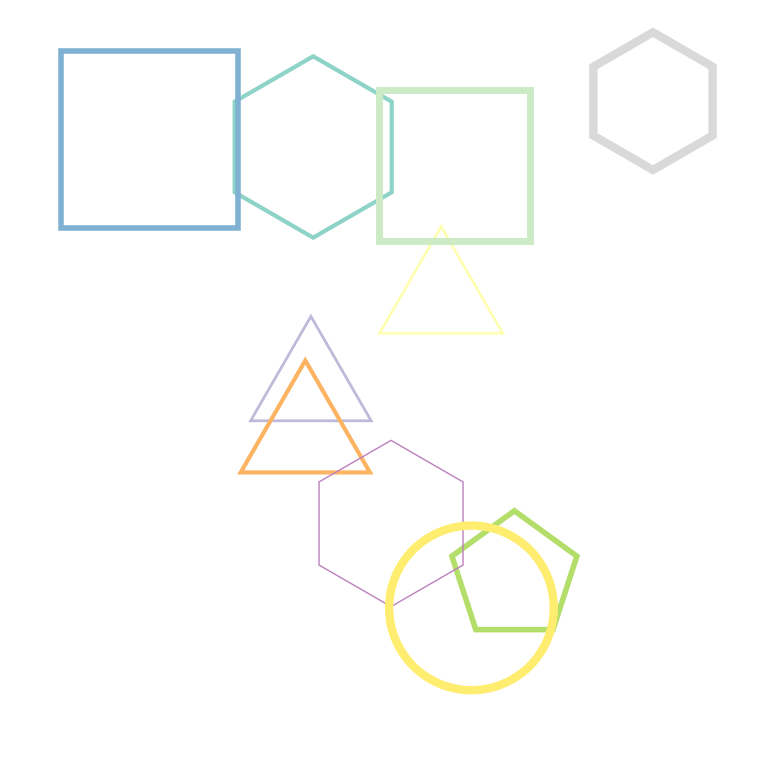[{"shape": "hexagon", "thickness": 1.5, "radius": 0.59, "center": [0.407, 0.809]}, {"shape": "triangle", "thickness": 1, "radius": 0.46, "center": [0.573, 0.613]}, {"shape": "triangle", "thickness": 1, "radius": 0.45, "center": [0.404, 0.499]}, {"shape": "square", "thickness": 2, "radius": 0.57, "center": [0.194, 0.819]}, {"shape": "triangle", "thickness": 1.5, "radius": 0.48, "center": [0.397, 0.435]}, {"shape": "pentagon", "thickness": 2, "radius": 0.43, "center": [0.668, 0.251]}, {"shape": "hexagon", "thickness": 3, "radius": 0.45, "center": [0.848, 0.869]}, {"shape": "hexagon", "thickness": 0.5, "radius": 0.54, "center": [0.508, 0.32]}, {"shape": "square", "thickness": 2.5, "radius": 0.49, "center": [0.59, 0.785]}, {"shape": "circle", "thickness": 3, "radius": 0.53, "center": [0.612, 0.211]}]